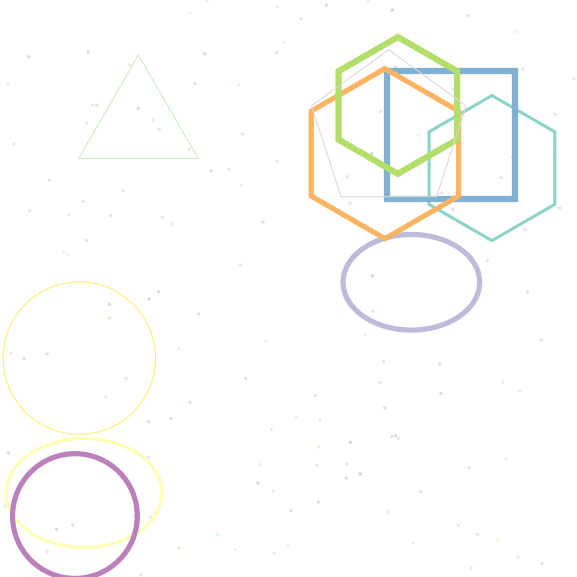[{"shape": "hexagon", "thickness": 1.5, "radius": 0.63, "center": [0.852, 0.708]}, {"shape": "oval", "thickness": 1.5, "radius": 0.67, "center": [0.146, 0.145]}, {"shape": "oval", "thickness": 2.5, "radius": 0.59, "center": [0.712, 0.51]}, {"shape": "square", "thickness": 3, "radius": 0.56, "center": [0.78, 0.765]}, {"shape": "hexagon", "thickness": 2.5, "radius": 0.74, "center": [0.667, 0.733]}, {"shape": "hexagon", "thickness": 3, "radius": 0.59, "center": [0.689, 0.817]}, {"shape": "pentagon", "thickness": 0.5, "radius": 0.7, "center": [0.673, 0.772]}, {"shape": "circle", "thickness": 2.5, "radius": 0.54, "center": [0.13, 0.106]}, {"shape": "triangle", "thickness": 0.5, "radius": 0.6, "center": [0.24, 0.784]}, {"shape": "circle", "thickness": 0.5, "radius": 0.66, "center": [0.137, 0.379]}]